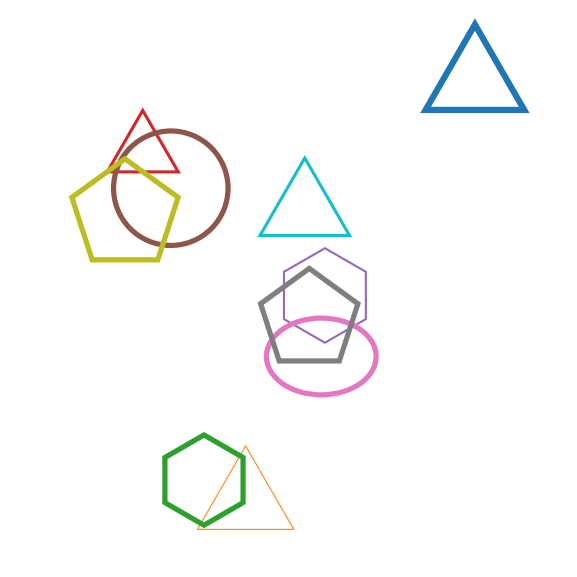[{"shape": "triangle", "thickness": 3, "radius": 0.49, "center": [0.822, 0.858]}, {"shape": "triangle", "thickness": 0.5, "radius": 0.48, "center": [0.425, 0.131]}, {"shape": "hexagon", "thickness": 2.5, "radius": 0.39, "center": [0.353, 0.168]}, {"shape": "triangle", "thickness": 1.5, "radius": 0.35, "center": [0.247, 0.737]}, {"shape": "hexagon", "thickness": 1, "radius": 0.41, "center": [0.563, 0.488]}, {"shape": "circle", "thickness": 2.5, "radius": 0.5, "center": [0.296, 0.673]}, {"shape": "oval", "thickness": 2.5, "radius": 0.47, "center": [0.556, 0.382]}, {"shape": "pentagon", "thickness": 2.5, "radius": 0.44, "center": [0.536, 0.446]}, {"shape": "pentagon", "thickness": 2.5, "radius": 0.48, "center": [0.216, 0.627]}, {"shape": "triangle", "thickness": 1.5, "radius": 0.45, "center": [0.528, 0.636]}]